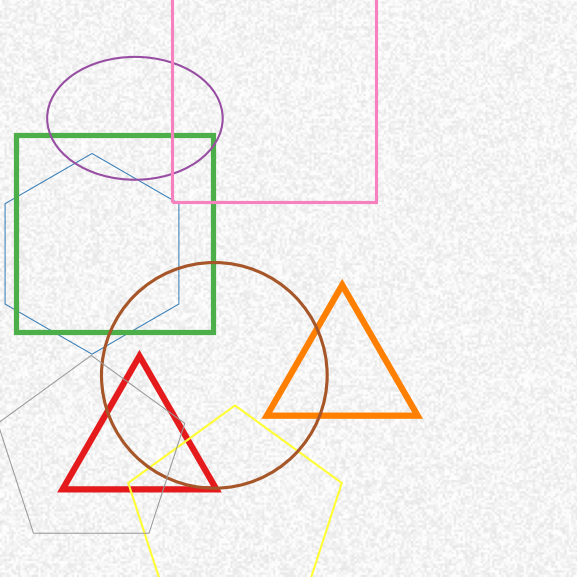[{"shape": "triangle", "thickness": 3, "radius": 0.77, "center": [0.242, 0.229]}, {"shape": "hexagon", "thickness": 0.5, "radius": 0.87, "center": [0.159, 0.56]}, {"shape": "square", "thickness": 2.5, "radius": 0.85, "center": [0.198, 0.595]}, {"shape": "oval", "thickness": 1, "radius": 0.76, "center": [0.234, 0.794]}, {"shape": "triangle", "thickness": 3, "radius": 0.75, "center": [0.593, 0.355]}, {"shape": "pentagon", "thickness": 1, "radius": 0.97, "center": [0.407, 0.103]}, {"shape": "circle", "thickness": 1.5, "radius": 0.98, "center": [0.371, 0.349]}, {"shape": "square", "thickness": 1.5, "radius": 0.88, "center": [0.475, 0.826]}, {"shape": "pentagon", "thickness": 0.5, "radius": 0.85, "center": [0.158, 0.213]}]